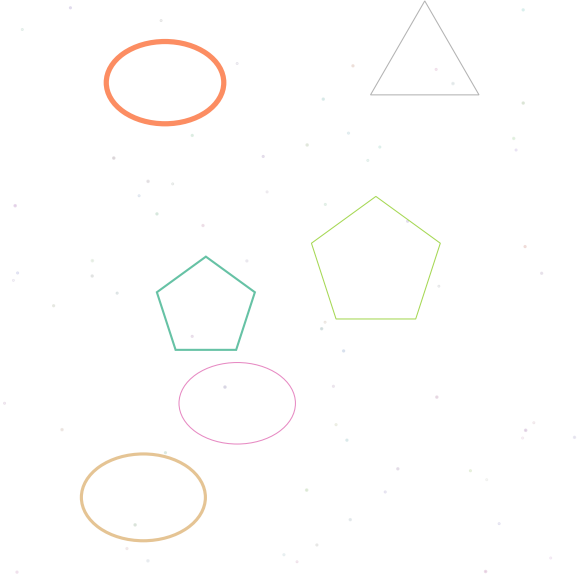[{"shape": "pentagon", "thickness": 1, "radius": 0.45, "center": [0.356, 0.466]}, {"shape": "oval", "thickness": 2.5, "radius": 0.51, "center": [0.286, 0.856]}, {"shape": "oval", "thickness": 0.5, "radius": 0.5, "center": [0.411, 0.301]}, {"shape": "pentagon", "thickness": 0.5, "radius": 0.59, "center": [0.651, 0.542]}, {"shape": "oval", "thickness": 1.5, "radius": 0.54, "center": [0.248, 0.138]}, {"shape": "triangle", "thickness": 0.5, "radius": 0.54, "center": [0.736, 0.889]}]